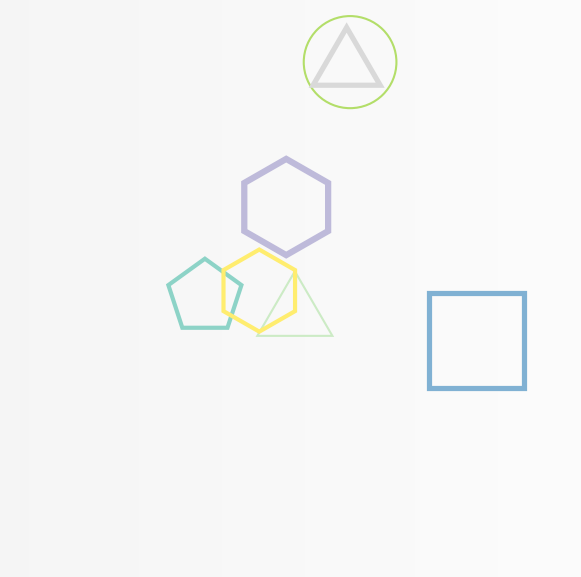[{"shape": "pentagon", "thickness": 2, "radius": 0.33, "center": [0.353, 0.485]}, {"shape": "hexagon", "thickness": 3, "radius": 0.42, "center": [0.492, 0.641]}, {"shape": "square", "thickness": 2.5, "radius": 0.41, "center": [0.82, 0.41]}, {"shape": "circle", "thickness": 1, "radius": 0.4, "center": [0.602, 0.892]}, {"shape": "triangle", "thickness": 2.5, "radius": 0.33, "center": [0.596, 0.885]}, {"shape": "triangle", "thickness": 1, "radius": 0.37, "center": [0.507, 0.455]}, {"shape": "hexagon", "thickness": 2, "radius": 0.36, "center": [0.446, 0.496]}]